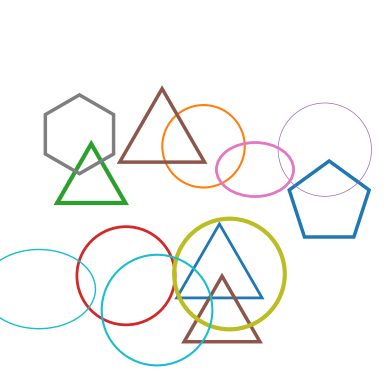[{"shape": "pentagon", "thickness": 2.5, "radius": 0.55, "center": [0.855, 0.473]}, {"shape": "triangle", "thickness": 2, "radius": 0.64, "center": [0.57, 0.29]}, {"shape": "circle", "thickness": 1.5, "radius": 0.54, "center": [0.529, 0.62]}, {"shape": "triangle", "thickness": 3, "radius": 0.51, "center": [0.237, 0.524]}, {"shape": "circle", "thickness": 2, "radius": 0.64, "center": [0.327, 0.284]}, {"shape": "circle", "thickness": 0.5, "radius": 0.61, "center": [0.844, 0.611]}, {"shape": "triangle", "thickness": 2.5, "radius": 0.57, "center": [0.577, 0.169]}, {"shape": "triangle", "thickness": 2.5, "radius": 0.64, "center": [0.421, 0.642]}, {"shape": "oval", "thickness": 2, "radius": 0.5, "center": [0.662, 0.56]}, {"shape": "hexagon", "thickness": 2.5, "radius": 0.51, "center": [0.206, 0.651]}, {"shape": "circle", "thickness": 3, "radius": 0.72, "center": [0.596, 0.288]}, {"shape": "oval", "thickness": 1, "radius": 0.73, "center": [0.101, 0.249]}, {"shape": "circle", "thickness": 1.5, "radius": 0.72, "center": [0.408, 0.195]}]